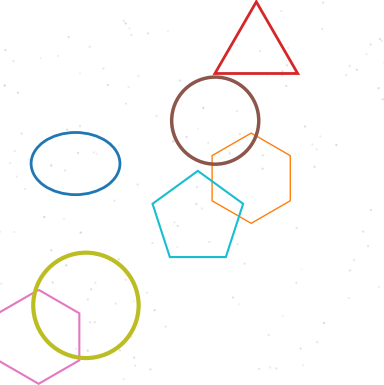[{"shape": "oval", "thickness": 2, "radius": 0.58, "center": [0.196, 0.575]}, {"shape": "hexagon", "thickness": 1, "radius": 0.59, "center": [0.652, 0.537]}, {"shape": "triangle", "thickness": 2, "radius": 0.62, "center": [0.666, 0.871]}, {"shape": "circle", "thickness": 2.5, "radius": 0.57, "center": [0.559, 0.687]}, {"shape": "hexagon", "thickness": 1.5, "radius": 0.61, "center": [0.1, 0.125]}, {"shape": "circle", "thickness": 3, "radius": 0.68, "center": [0.223, 0.207]}, {"shape": "pentagon", "thickness": 1.5, "radius": 0.62, "center": [0.514, 0.432]}]